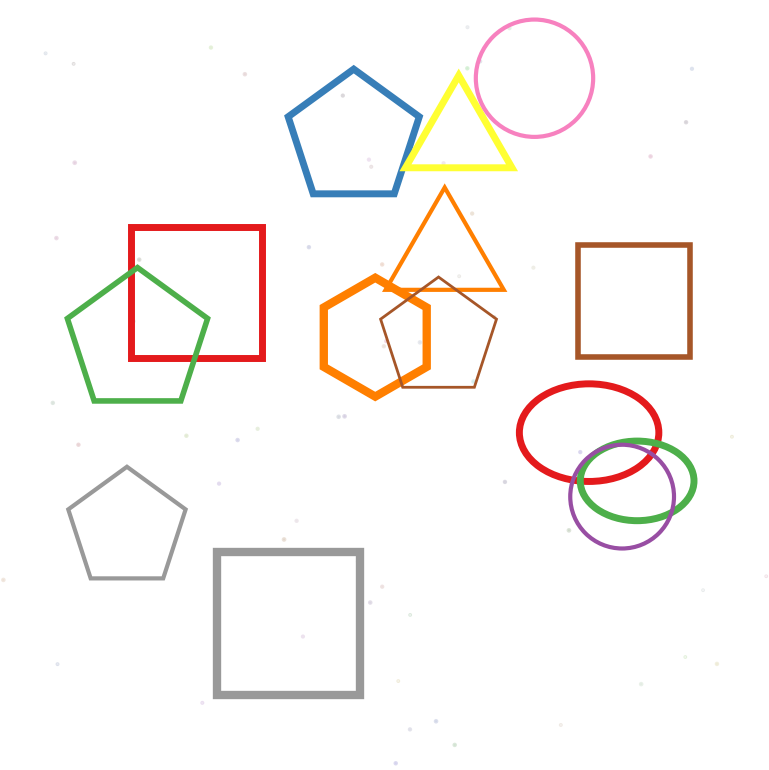[{"shape": "square", "thickness": 2.5, "radius": 0.42, "center": [0.255, 0.62]}, {"shape": "oval", "thickness": 2.5, "radius": 0.45, "center": [0.765, 0.438]}, {"shape": "pentagon", "thickness": 2.5, "radius": 0.45, "center": [0.459, 0.821]}, {"shape": "oval", "thickness": 2.5, "radius": 0.37, "center": [0.827, 0.375]}, {"shape": "pentagon", "thickness": 2, "radius": 0.48, "center": [0.179, 0.557]}, {"shape": "circle", "thickness": 1.5, "radius": 0.34, "center": [0.808, 0.355]}, {"shape": "hexagon", "thickness": 3, "radius": 0.39, "center": [0.487, 0.562]}, {"shape": "triangle", "thickness": 1.5, "radius": 0.44, "center": [0.578, 0.668]}, {"shape": "triangle", "thickness": 2.5, "radius": 0.4, "center": [0.596, 0.822]}, {"shape": "pentagon", "thickness": 1, "radius": 0.4, "center": [0.57, 0.561]}, {"shape": "square", "thickness": 2, "radius": 0.37, "center": [0.823, 0.609]}, {"shape": "circle", "thickness": 1.5, "radius": 0.38, "center": [0.694, 0.898]}, {"shape": "pentagon", "thickness": 1.5, "radius": 0.4, "center": [0.165, 0.314]}, {"shape": "square", "thickness": 3, "radius": 0.46, "center": [0.375, 0.19]}]